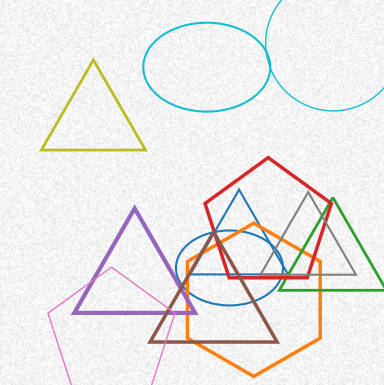[{"shape": "oval", "thickness": 1.5, "radius": 0.7, "center": [0.596, 0.304]}, {"shape": "triangle", "thickness": 1.5, "radius": 0.73, "center": [0.621, 0.361]}, {"shape": "hexagon", "thickness": 2.5, "radius": 1.0, "center": [0.659, 0.221]}, {"shape": "triangle", "thickness": 2, "radius": 0.8, "center": [0.865, 0.326]}, {"shape": "pentagon", "thickness": 2.5, "radius": 0.86, "center": [0.697, 0.418]}, {"shape": "triangle", "thickness": 3, "radius": 0.91, "center": [0.35, 0.278]}, {"shape": "triangle", "thickness": 2.5, "radius": 0.95, "center": [0.555, 0.207]}, {"shape": "pentagon", "thickness": 1, "radius": 0.87, "center": [0.29, 0.133]}, {"shape": "triangle", "thickness": 1.5, "radius": 0.72, "center": [0.801, 0.358]}, {"shape": "triangle", "thickness": 2, "radius": 0.78, "center": [0.243, 0.688]}, {"shape": "circle", "thickness": 1, "radius": 0.88, "center": [0.865, 0.887]}, {"shape": "oval", "thickness": 1.5, "radius": 0.82, "center": [0.537, 0.826]}]